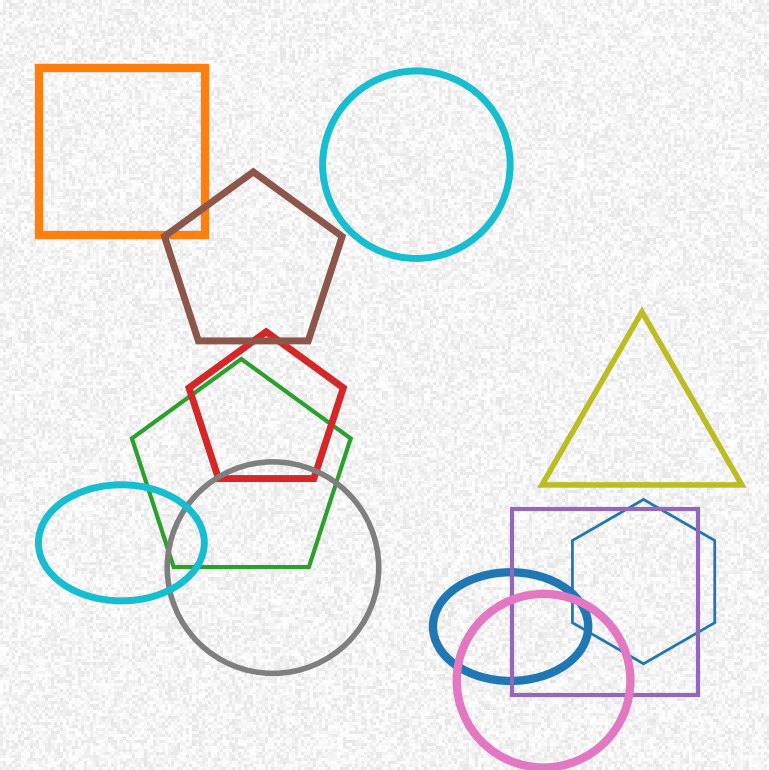[{"shape": "oval", "thickness": 3, "radius": 0.5, "center": [0.663, 0.186]}, {"shape": "hexagon", "thickness": 1, "radius": 0.53, "center": [0.836, 0.245]}, {"shape": "square", "thickness": 3, "radius": 0.54, "center": [0.159, 0.803]}, {"shape": "pentagon", "thickness": 1.5, "radius": 0.75, "center": [0.313, 0.384]}, {"shape": "pentagon", "thickness": 2.5, "radius": 0.53, "center": [0.346, 0.464]}, {"shape": "square", "thickness": 1.5, "radius": 0.6, "center": [0.786, 0.218]}, {"shape": "pentagon", "thickness": 2.5, "radius": 0.61, "center": [0.329, 0.655]}, {"shape": "circle", "thickness": 3, "radius": 0.56, "center": [0.706, 0.116]}, {"shape": "circle", "thickness": 2, "radius": 0.69, "center": [0.355, 0.263]}, {"shape": "triangle", "thickness": 2, "radius": 0.75, "center": [0.834, 0.445]}, {"shape": "oval", "thickness": 2.5, "radius": 0.54, "center": [0.158, 0.295]}, {"shape": "circle", "thickness": 2.5, "radius": 0.61, "center": [0.541, 0.786]}]